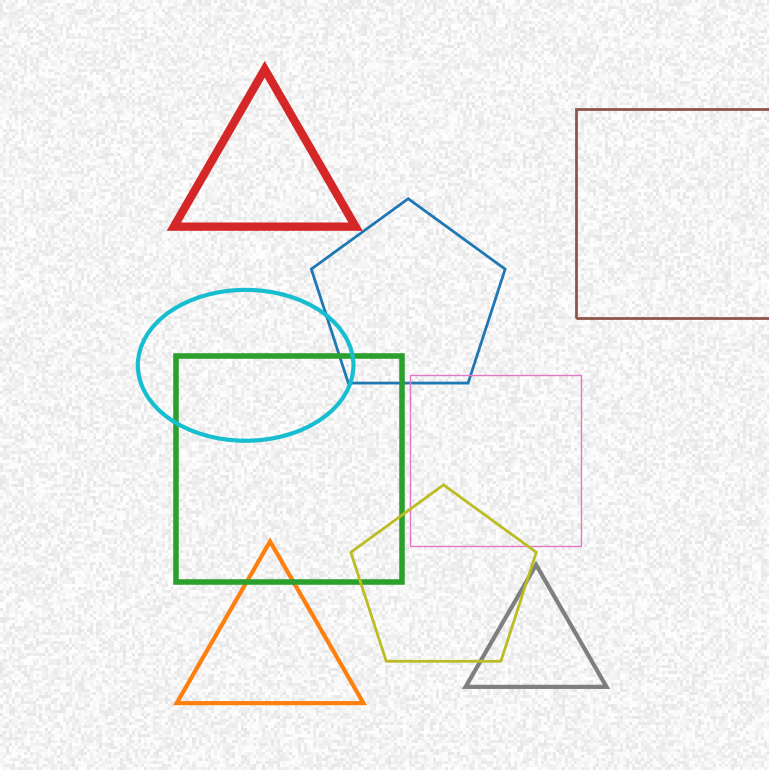[{"shape": "pentagon", "thickness": 1, "radius": 0.66, "center": [0.53, 0.61]}, {"shape": "triangle", "thickness": 1.5, "radius": 0.7, "center": [0.351, 0.157]}, {"shape": "square", "thickness": 2, "radius": 0.73, "center": [0.375, 0.391]}, {"shape": "triangle", "thickness": 3, "radius": 0.68, "center": [0.344, 0.774]}, {"shape": "square", "thickness": 1, "radius": 0.68, "center": [0.884, 0.723]}, {"shape": "square", "thickness": 0.5, "radius": 0.56, "center": [0.644, 0.402]}, {"shape": "triangle", "thickness": 1.5, "radius": 0.53, "center": [0.696, 0.161]}, {"shape": "pentagon", "thickness": 1, "radius": 0.63, "center": [0.576, 0.244]}, {"shape": "oval", "thickness": 1.5, "radius": 0.7, "center": [0.319, 0.526]}]